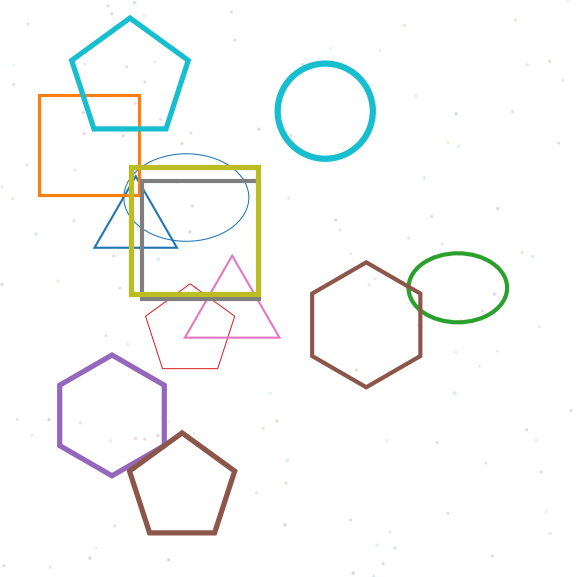[{"shape": "triangle", "thickness": 1, "radius": 0.41, "center": [0.235, 0.611]}, {"shape": "oval", "thickness": 0.5, "radius": 0.54, "center": [0.323, 0.657]}, {"shape": "square", "thickness": 1.5, "radius": 0.44, "center": [0.154, 0.748]}, {"shape": "oval", "thickness": 2, "radius": 0.43, "center": [0.793, 0.501]}, {"shape": "pentagon", "thickness": 0.5, "radius": 0.41, "center": [0.329, 0.426]}, {"shape": "hexagon", "thickness": 2.5, "radius": 0.52, "center": [0.194, 0.28]}, {"shape": "pentagon", "thickness": 2.5, "radius": 0.48, "center": [0.315, 0.154]}, {"shape": "hexagon", "thickness": 2, "radius": 0.54, "center": [0.634, 0.437]}, {"shape": "triangle", "thickness": 1, "radius": 0.47, "center": [0.402, 0.462]}, {"shape": "square", "thickness": 2, "radius": 0.51, "center": [0.347, 0.584]}, {"shape": "square", "thickness": 2.5, "radius": 0.55, "center": [0.337, 0.599]}, {"shape": "circle", "thickness": 3, "radius": 0.41, "center": [0.563, 0.807]}, {"shape": "pentagon", "thickness": 2.5, "radius": 0.53, "center": [0.225, 0.862]}]